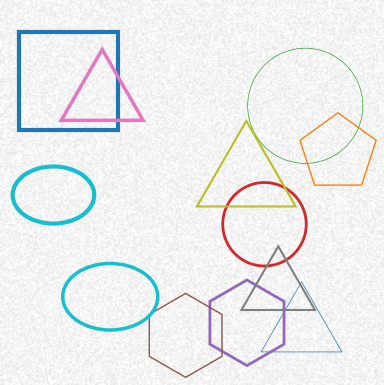[{"shape": "triangle", "thickness": 0.5, "radius": 0.61, "center": [0.783, 0.147]}, {"shape": "square", "thickness": 3, "radius": 0.64, "center": [0.178, 0.79]}, {"shape": "pentagon", "thickness": 1, "radius": 0.52, "center": [0.878, 0.603]}, {"shape": "circle", "thickness": 0.5, "radius": 0.75, "center": [0.793, 0.725]}, {"shape": "circle", "thickness": 2, "radius": 0.54, "center": [0.687, 0.417]}, {"shape": "hexagon", "thickness": 2, "radius": 0.56, "center": [0.641, 0.162]}, {"shape": "hexagon", "thickness": 1, "radius": 0.54, "center": [0.482, 0.129]}, {"shape": "triangle", "thickness": 2.5, "radius": 0.61, "center": [0.265, 0.749]}, {"shape": "triangle", "thickness": 1.5, "radius": 0.55, "center": [0.723, 0.25]}, {"shape": "triangle", "thickness": 1.5, "radius": 0.74, "center": [0.64, 0.538]}, {"shape": "oval", "thickness": 2.5, "radius": 0.62, "center": [0.286, 0.229]}, {"shape": "oval", "thickness": 3, "radius": 0.53, "center": [0.139, 0.493]}]